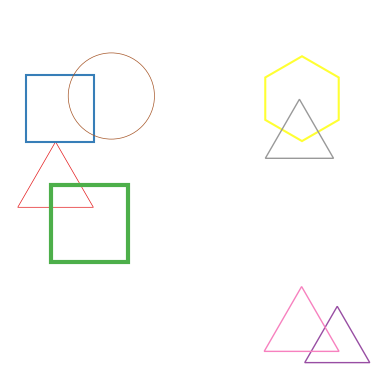[{"shape": "triangle", "thickness": 0.5, "radius": 0.57, "center": [0.144, 0.518]}, {"shape": "square", "thickness": 1.5, "radius": 0.44, "center": [0.156, 0.718]}, {"shape": "square", "thickness": 3, "radius": 0.5, "center": [0.232, 0.42]}, {"shape": "triangle", "thickness": 1, "radius": 0.49, "center": [0.876, 0.107]}, {"shape": "hexagon", "thickness": 1.5, "radius": 0.55, "center": [0.784, 0.744]}, {"shape": "circle", "thickness": 0.5, "radius": 0.56, "center": [0.289, 0.751]}, {"shape": "triangle", "thickness": 1, "radius": 0.56, "center": [0.783, 0.143]}, {"shape": "triangle", "thickness": 1, "radius": 0.51, "center": [0.778, 0.64]}]